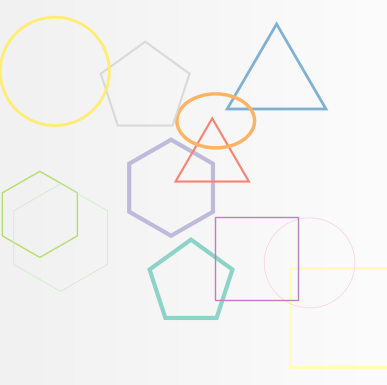[{"shape": "pentagon", "thickness": 3, "radius": 0.56, "center": [0.493, 0.265]}, {"shape": "square", "thickness": 2, "radius": 0.64, "center": [0.878, 0.175]}, {"shape": "hexagon", "thickness": 3, "radius": 0.62, "center": [0.442, 0.512]}, {"shape": "triangle", "thickness": 1.5, "radius": 0.55, "center": [0.548, 0.583]}, {"shape": "triangle", "thickness": 2, "radius": 0.74, "center": [0.714, 0.79]}, {"shape": "oval", "thickness": 2.5, "radius": 0.5, "center": [0.557, 0.686]}, {"shape": "hexagon", "thickness": 1, "radius": 0.56, "center": [0.103, 0.443]}, {"shape": "circle", "thickness": 0.5, "radius": 0.58, "center": [0.799, 0.317]}, {"shape": "pentagon", "thickness": 1.5, "radius": 0.6, "center": [0.375, 0.771]}, {"shape": "square", "thickness": 1, "radius": 0.54, "center": [0.662, 0.329]}, {"shape": "hexagon", "thickness": 0.5, "radius": 0.7, "center": [0.156, 0.383]}, {"shape": "circle", "thickness": 2, "radius": 0.7, "center": [0.141, 0.815]}]